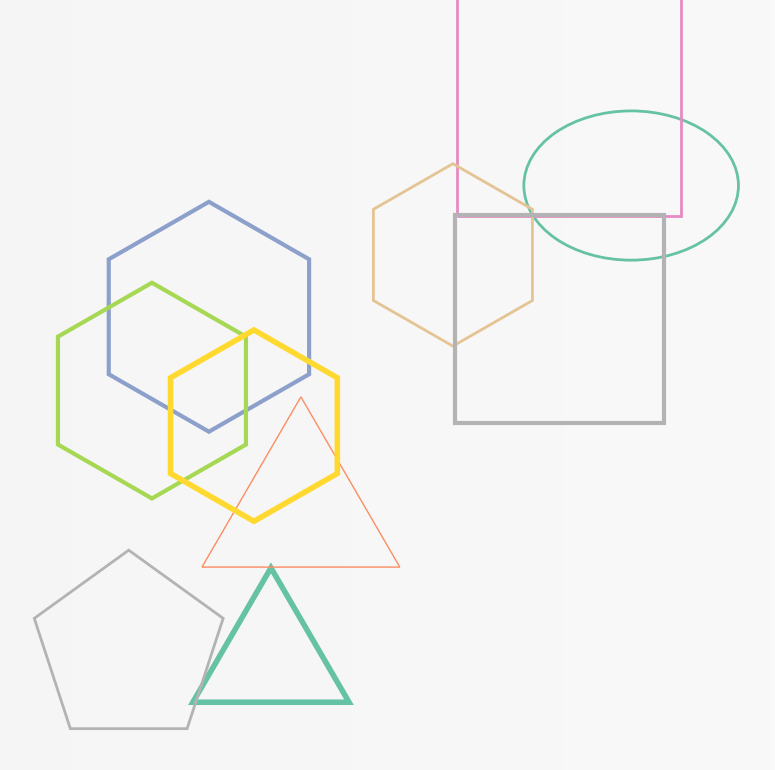[{"shape": "oval", "thickness": 1, "radius": 0.69, "center": [0.814, 0.759]}, {"shape": "triangle", "thickness": 2, "radius": 0.58, "center": [0.35, 0.146]}, {"shape": "triangle", "thickness": 0.5, "radius": 0.74, "center": [0.388, 0.337]}, {"shape": "hexagon", "thickness": 1.5, "radius": 0.75, "center": [0.27, 0.589]}, {"shape": "square", "thickness": 1, "radius": 0.72, "center": [0.734, 0.863]}, {"shape": "hexagon", "thickness": 1.5, "radius": 0.7, "center": [0.196, 0.493]}, {"shape": "hexagon", "thickness": 2, "radius": 0.62, "center": [0.328, 0.447]}, {"shape": "hexagon", "thickness": 1, "radius": 0.59, "center": [0.584, 0.669]}, {"shape": "square", "thickness": 1.5, "radius": 0.67, "center": [0.722, 0.586]}, {"shape": "pentagon", "thickness": 1, "radius": 0.64, "center": [0.166, 0.157]}]